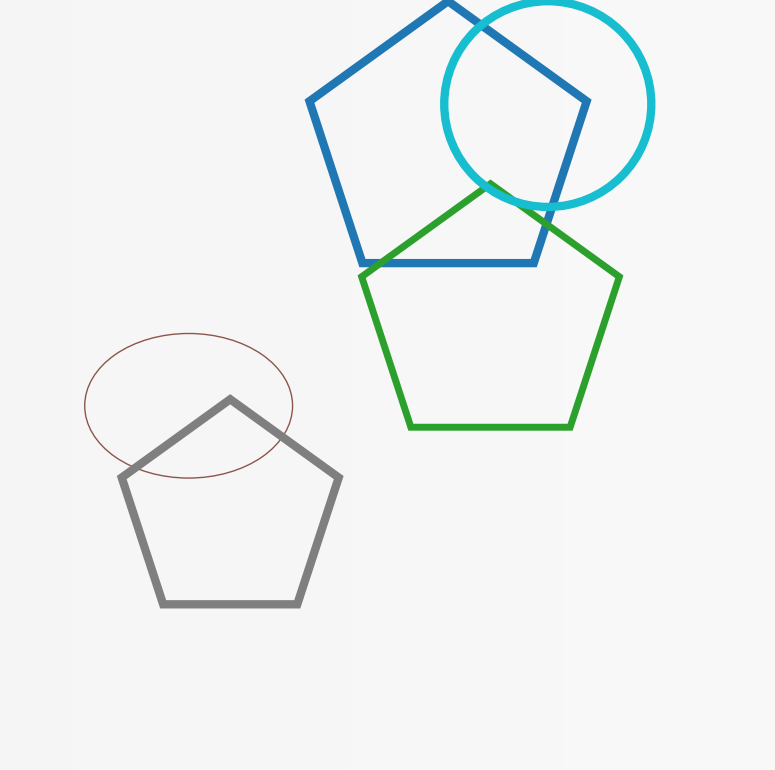[{"shape": "pentagon", "thickness": 3, "radius": 0.94, "center": [0.578, 0.81]}, {"shape": "pentagon", "thickness": 2.5, "radius": 0.87, "center": [0.633, 0.587]}, {"shape": "oval", "thickness": 0.5, "radius": 0.67, "center": [0.243, 0.473]}, {"shape": "pentagon", "thickness": 3, "radius": 0.74, "center": [0.297, 0.334]}, {"shape": "circle", "thickness": 3, "radius": 0.67, "center": [0.707, 0.865]}]